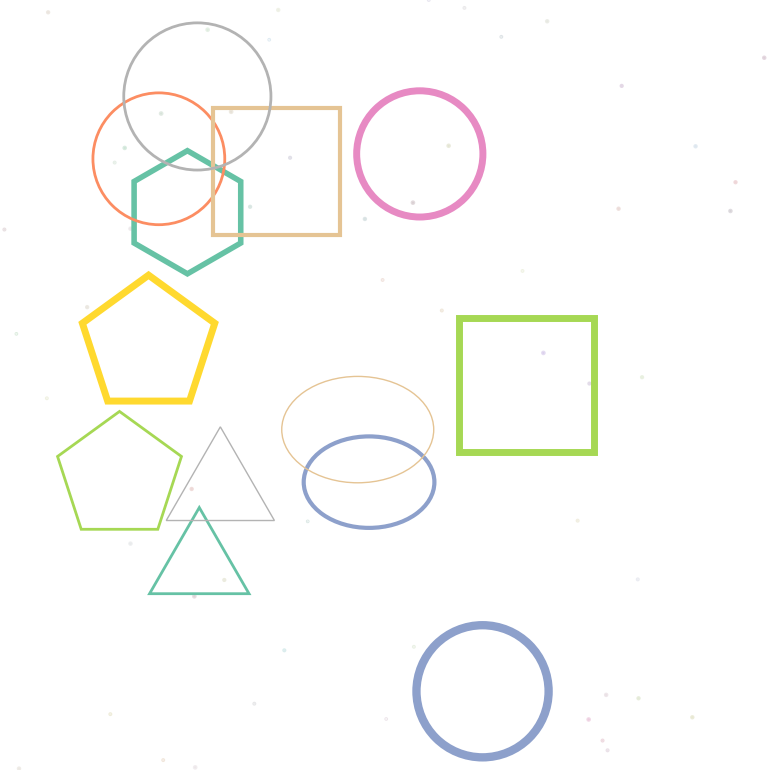[{"shape": "hexagon", "thickness": 2, "radius": 0.4, "center": [0.243, 0.724]}, {"shape": "triangle", "thickness": 1, "radius": 0.37, "center": [0.259, 0.266]}, {"shape": "circle", "thickness": 1, "radius": 0.43, "center": [0.206, 0.794]}, {"shape": "oval", "thickness": 1.5, "radius": 0.42, "center": [0.479, 0.374]}, {"shape": "circle", "thickness": 3, "radius": 0.43, "center": [0.627, 0.102]}, {"shape": "circle", "thickness": 2.5, "radius": 0.41, "center": [0.545, 0.8]}, {"shape": "pentagon", "thickness": 1, "radius": 0.42, "center": [0.155, 0.381]}, {"shape": "square", "thickness": 2.5, "radius": 0.44, "center": [0.684, 0.5]}, {"shape": "pentagon", "thickness": 2.5, "radius": 0.45, "center": [0.193, 0.552]}, {"shape": "square", "thickness": 1.5, "radius": 0.41, "center": [0.359, 0.777]}, {"shape": "oval", "thickness": 0.5, "radius": 0.49, "center": [0.465, 0.442]}, {"shape": "circle", "thickness": 1, "radius": 0.48, "center": [0.256, 0.875]}, {"shape": "triangle", "thickness": 0.5, "radius": 0.41, "center": [0.286, 0.365]}]